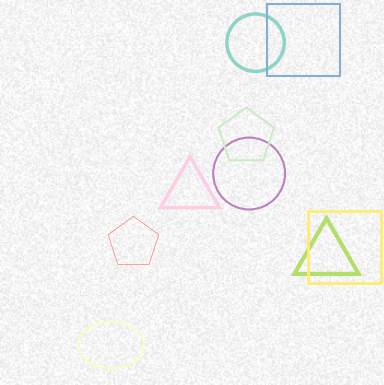[{"shape": "circle", "thickness": 2.5, "radius": 0.37, "center": [0.664, 0.889]}, {"shape": "oval", "thickness": 1, "radius": 0.43, "center": [0.288, 0.104]}, {"shape": "pentagon", "thickness": 0.5, "radius": 0.35, "center": [0.347, 0.369]}, {"shape": "square", "thickness": 1.5, "radius": 0.47, "center": [0.789, 0.896]}, {"shape": "triangle", "thickness": 3, "radius": 0.48, "center": [0.848, 0.337]}, {"shape": "triangle", "thickness": 2.5, "radius": 0.44, "center": [0.494, 0.505]}, {"shape": "circle", "thickness": 1.5, "radius": 0.47, "center": [0.647, 0.549]}, {"shape": "pentagon", "thickness": 1.5, "radius": 0.38, "center": [0.64, 0.645]}, {"shape": "square", "thickness": 2, "radius": 0.47, "center": [0.895, 0.359]}]